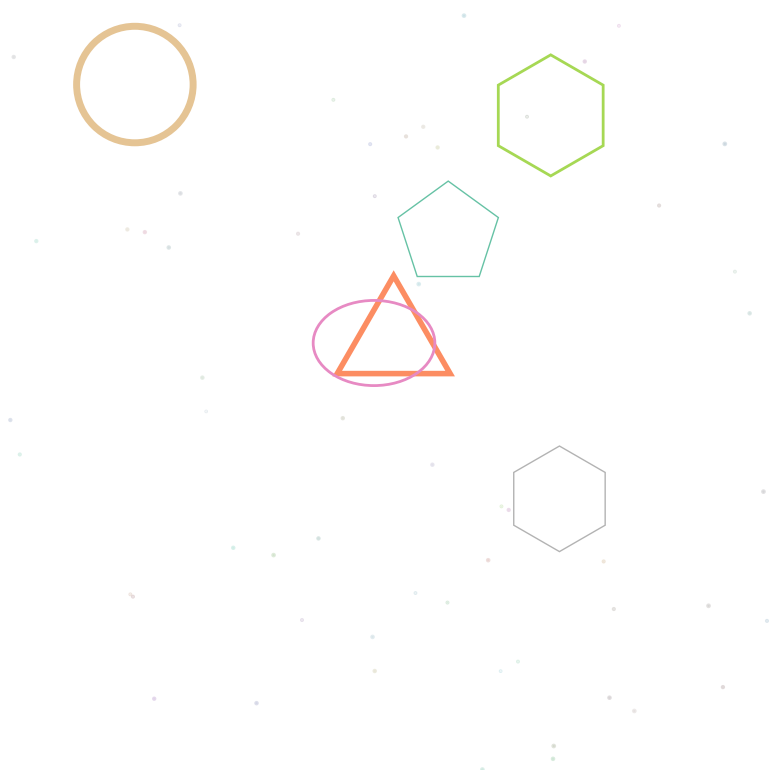[{"shape": "pentagon", "thickness": 0.5, "radius": 0.34, "center": [0.582, 0.696]}, {"shape": "triangle", "thickness": 2, "radius": 0.42, "center": [0.511, 0.557]}, {"shape": "oval", "thickness": 1, "radius": 0.4, "center": [0.486, 0.555]}, {"shape": "hexagon", "thickness": 1, "radius": 0.39, "center": [0.715, 0.85]}, {"shape": "circle", "thickness": 2.5, "radius": 0.38, "center": [0.175, 0.89]}, {"shape": "hexagon", "thickness": 0.5, "radius": 0.34, "center": [0.727, 0.352]}]